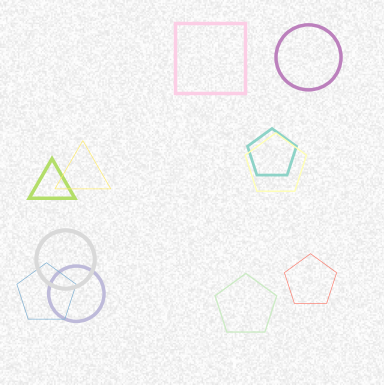[{"shape": "pentagon", "thickness": 2, "radius": 0.33, "center": [0.706, 0.599]}, {"shape": "pentagon", "thickness": 1, "radius": 0.42, "center": [0.717, 0.571]}, {"shape": "circle", "thickness": 2.5, "radius": 0.36, "center": [0.198, 0.237]}, {"shape": "pentagon", "thickness": 0.5, "radius": 0.36, "center": [0.807, 0.27]}, {"shape": "pentagon", "thickness": 0.5, "radius": 0.41, "center": [0.121, 0.237]}, {"shape": "triangle", "thickness": 2.5, "radius": 0.34, "center": [0.135, 0.519]}, {"shape": "square", "thickness": 2.5, "radius": 0.45, "center": [0.546, 0.848]}, {"shape": "circle", "thickness": 3, "radius": 0.38, "center": [0.17, 0.326]}, {"shape": "circle", "thickness": 2.5, "radius": 0.42, "center": [0.801, 0.851]}, {"shape": "pentagon", "thickness": 1, "radius": 0.42, "center": [0.639, 0.206]}, {"shape": "triangle", "thickness": 0.5, "radius": 0.42, "center": [0.215, 0.551]}]